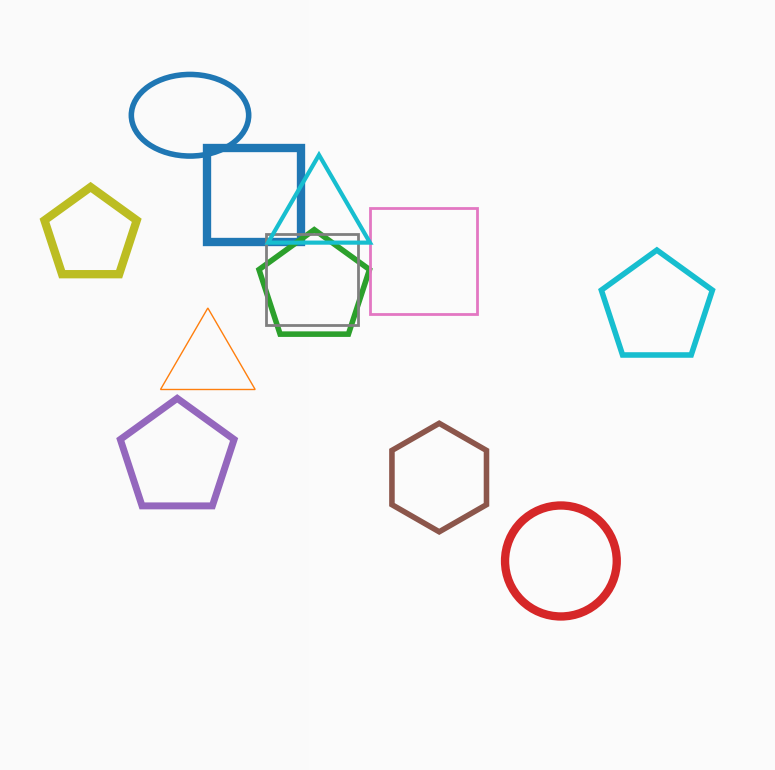[{"shape": "square", "thickness": 3, "radius": 0.3, "center": [0.328, 0.747]}, {"shape": "oval", "thickness": 2, "radius": 0.38, "center": [0.245, 0.85]}, {"shape": "triangle", "thickness": 0.5, "radius": 0.35, "center": [0.268, 0.529]}, {"shape": "pentagon", "thickness": 2, "radius": 0.37, "center": [0.406, 0.627]}, {"shape": "circle", "thickness": 3, "radius": 0.36, "center": [0.724, 0.271]}, {"shape": "pentagon", "thickness": 2.5, "radius": 0.39, "center": [0.229, 0.405]}, {"shape": "hexagon", "thickness": 2, "radius": 0.35, "center": [0.567, 0.38]}, {"shape": "square", "thickness": 1, "radius": 0.34, "center": [0.546, 0.661]}, {"shape": "square", "thickness": 1, "radius": 0.29, "center": [0.403, 0.637]}, {"shape": "pentagon", "thickness": 3, "radius": 0.31, "center": [0.117, 0.695]}, {"shape": "triangle", "thickness": 1.5, "radius": 0.38, "center": [0.412, 0.723]}, {"shape": "pentagon", "thickness": 2, "radius": 0.38, "center": [0.848, 0.6]}]